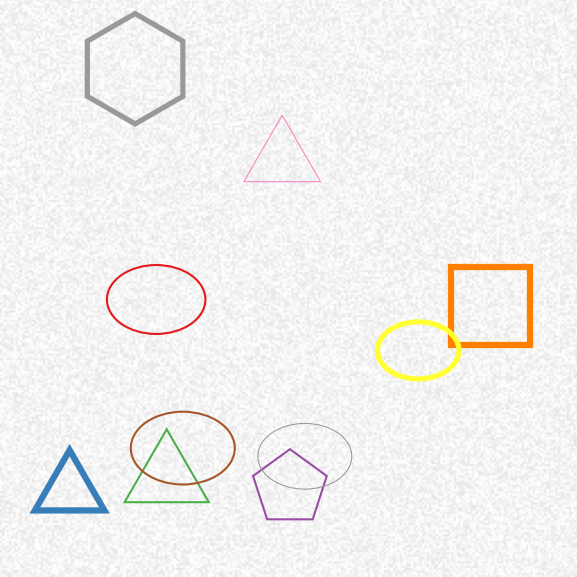[{"shape": "oval", "thickness": 1, "radius": 0.43, "center": [0.27, 0.481]}, {"shape": "triangle", "thickness": 3, "radius": 0.35, "center": [0.121, 0.15]}, {"shape": "triangle", "thickness": 1, "radius": 0.42, "center": [0.289, 0.172]}, {"shape": "pentagon", "thickness": 1, "radius": 0.34, "center": [0.502, 0.154]}, {"shape": "square", "thickness": 3, "radius": 0.34, "center": [0.849, 0.469]}, {"shape": "oval", "thickness": 2.5, "radius": 0.35, "center": [0.724, 0.392]}, {"shape": "oval", "thickness": 1, "radius": 0.45, "center": [0.317, 0.223]}, {"shape": "triangle", "thickness": 0.5, "radius": 0.38, "center": [0.489, 0.723]}, {"shape": "hexagon", "thickness": 2.5, "radius": 0.48, "center": [0.234, 0.88]}, {"shape": "oval", "thickness": 0.5, "radius": 0.41, "center": [0.528, 0.209]}]